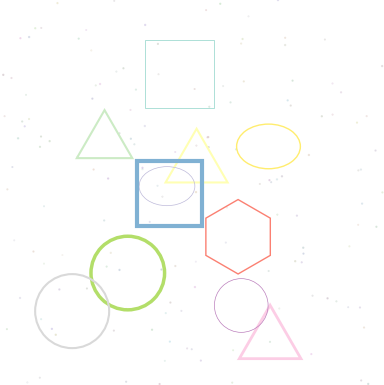[{"shape": "square", "thickness": 0.5, "radius": 0.45, "center": [0.466, 0.808]}, {"shape": "triangle", "thickness": 1.5, "radius": 0.47, "center": [0.511, 0.573]}, {"shape": "oval", "thickness": 0.5, "radius": 0.36, "center": [0.434, 0.516]}, {"shape": "hexagon", "thickness": 1, "radius": 0.48, "center": [0.618, 0.385]}, {"shape": "square", "thickness": 3, "radius": 0.42, "center": [0.44, 0.498]}, {"shape": "circle", "thickness": 2.5, "radius": 0.48, "center": [0.332, 0.291]}, {"shape": "triangle", "thickness": 2, "radius": 0.46, "center": [0.702, 0.115]}, {"shape": "circle", "thickness": 1.5, "radius": 0.48, "center": [0.187, 0.192]}, {"shape": "circle", "thickness": 0.5, "radius": 0.35, "center": [0.627, 0.207]}, {"shape": "triangle", "thickness": 1.5, "radius": 0.42, "center": [0.272, 0.631]}, {"shape": "oval", "thickness": 1, "radius": 0.41, "center": [0.697, 0.62]}]